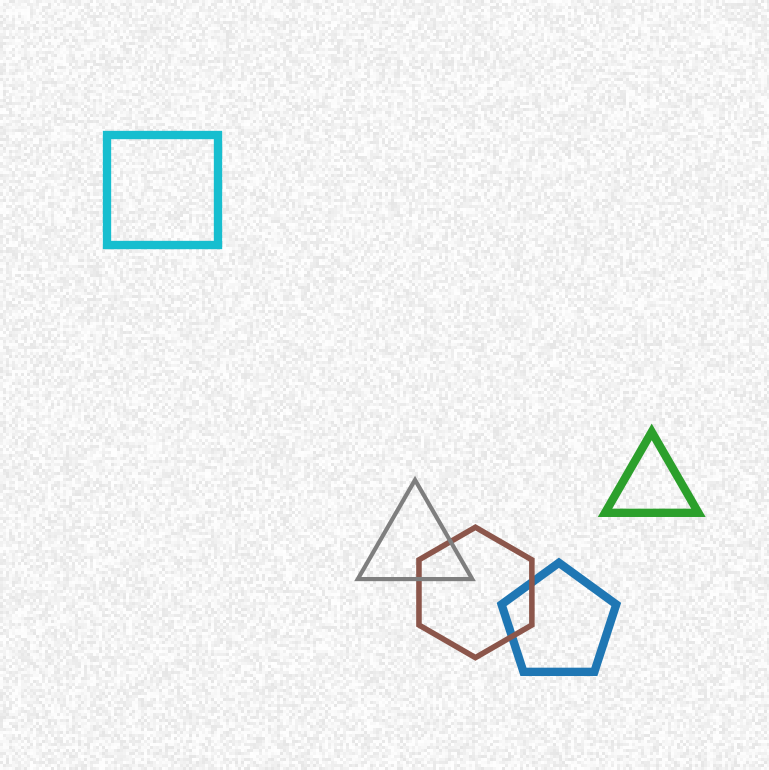[{"shape": "pentagon", "thickness": 3, "radius": 0.39, "center": [0.726, 0.191]}, {"shape": "triangle", "thickness": 3, "radius": 0.35, "center": [0.846, 0.369]}, {"shape": "hexagon", "thickness": 2, "radius": 0.42, "center": [0.617, 0.231]}, {"shape": "triangle", "thickness": 1.5, "radius": 0.43, "center": [0.539, 0.291]}, {"shape": "square", "thickness": 3, "radius": 0.36, "center": [0.211, 0.753]}]